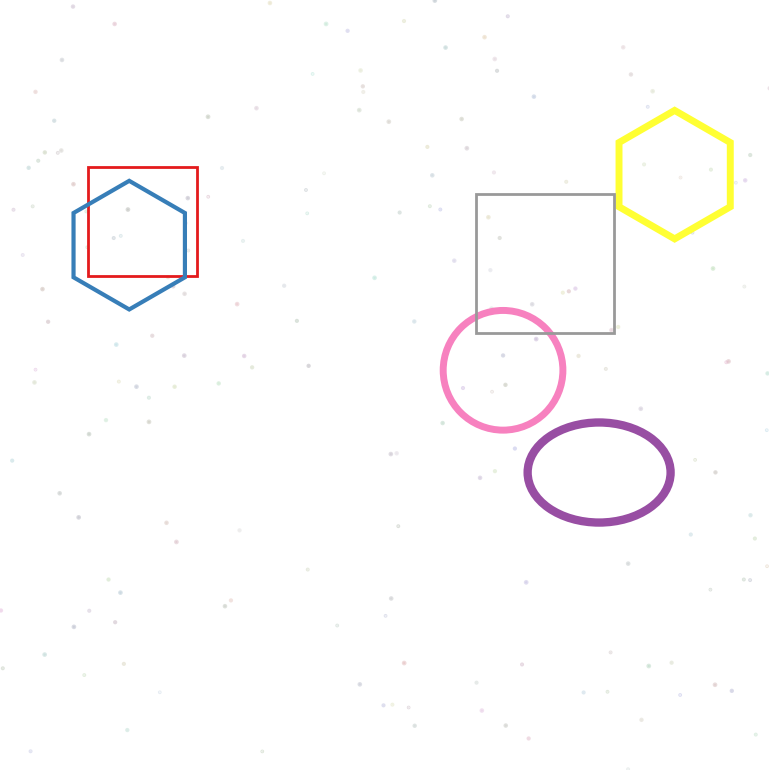[{"shape": "square", "thickness": 1, "radius": 0.35, "center": [0.185, 0.712]}, {"shape": "hexagon", "thickness": 1.5, "radius": 0.42, "center": [0.168, 0.682]}, {"shape": "oval", "thickness": 3, "radius": 0.46, "center": [0.778, 0.386]}, {"shape": "hexagon", "thickness": 2.5, "radius": 0.42, "center": [0.876, 0.773]}, {"shape": "circle", "thickness": 2.5, "radius": 0.39, "center": [0.653, 0.519]}, {"shape": "square", "thickness": 1, "radius": 0.45, "center": [0.708, 0.658]}]